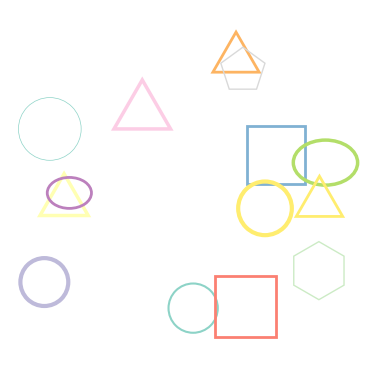[{"shape": "circle", "thickness": 1.5, "radius": 0.32, "center": [0.502, 0.2]}, {"shape": "circle", "thickness": 0.5, "radius": 0.41, "center": [0.129, 0.665]}, {"shape": "triangle", "thickness": 2.5, "radius": 0.36, "center": [0.166, 0.476]}, {"shape": "circle", "thickness": 3, "radius": 0.31, "center": [0.115, 0.267]}, {"shape": "square", "thickness": 2, "radius": 0.4, "center": [0.638, 0.203]}, {"shape": "square", "thickness": 2, "radius": 0.37, "center": [0.716, 0.597]}, {"shape": "triangle", "thickness": 2, "radius": 0.35, "center": [0.613, 0.847]}, {"shape": "oval", "thickness": 2.5, "radius": 0.42, "center": [0.845, 0.578]}, {"shape": "triangle", "thickness": 2.5, "radius": 0.42, "center": [0.37, 0.708]}, {"shape": "pentagon", "thickness": 1, "radius": 0.3, "center": [0.631, 0.817]}, {"shape": "oval", "thickness": 2, "radius": 0.29, "center": [0.18, 0.499]}, {"shape": "hexagon", "thickness": 1, "radius": 0.38, "center": [0.828, 0.297]}, {"shape": "circle", "thickness": 3, "radius": 0.35, "center": [0.688, 0.459]}, {"shape": "triangle", "thickness": 2, "radius": 0.35, "center": [0.83, 0.473]}]